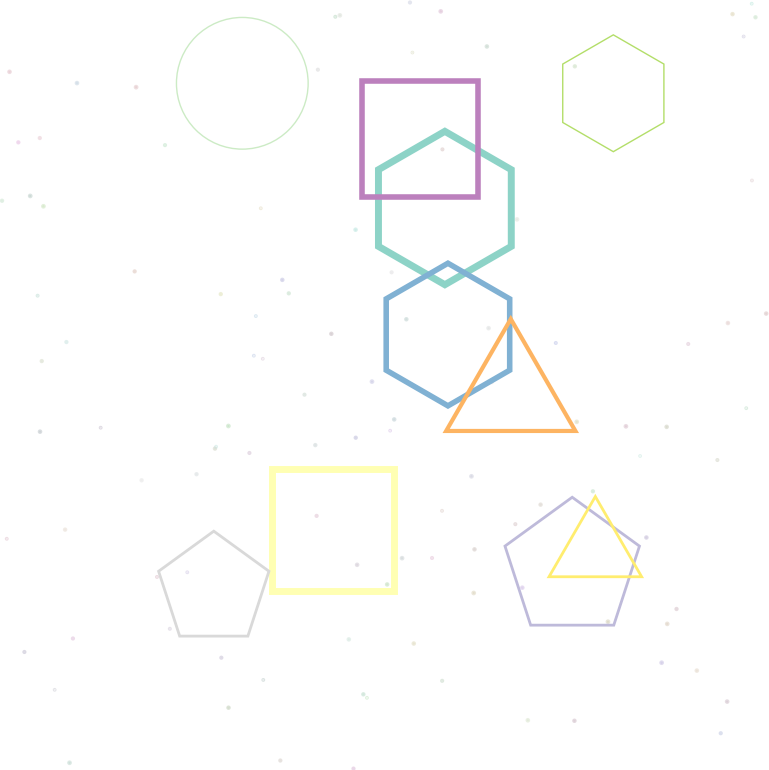[{"shape": "hexagon", "thickness": 2.5, "radius": 0.5, "center": [0.578, 0.73]}, {"shape": "square", "thickness": 2.5, "radius": 0.4, "center": [0.432, 0.312]}, {"shape": "pentagon", "thickness": 1, "radius": 0.46, "center": [0.743, 0.262]}, {"shape": "hexagon", "thickness": 2, "radius": 0.46, "center": [0.582, 0.566]}, {"shape": "triangle", "thickness": 1.5, "radius": 0.48, "center": [0.663, 0.489]}, {"shape": "hexagon", "thickness": 0.5, "radius": 0.38, "center": [0.797, 0.879]}, {"shape": "pentagon", "thickness": 1, "radius": 0.38, "center": [0.278, 0.235]}, {"shape": "square", "thickness": 2, "radius": 0.37, "center": [0.545, 0.819]}, {"shape": "circle", "thickness": 0.5, "radius": 0.43, "center": [0.315, 0.892]}, {"shape": "triangle", "thickness": 1, "radius": 0.35, "center": [0.773, 0.286]}]